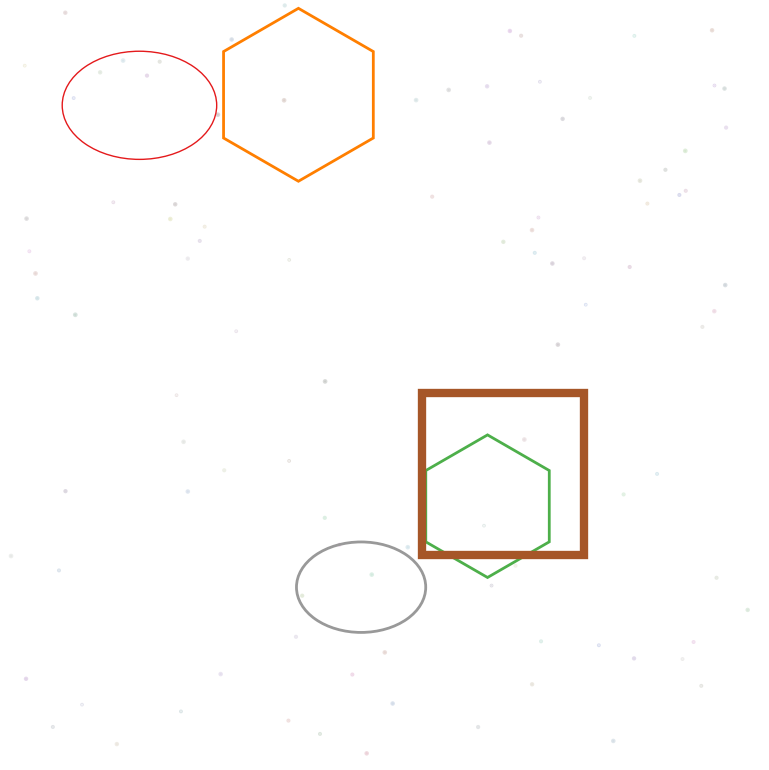[{"shape": "oval", "thickness": 0.5, "radius": 0.5, "center": [0.181, 0.863]}, {"shape": "hexagon", "thickness": 1, "radius": 0.46, "center": [0.633, 0.343]}, {"shape": "hexagon", "thickness": 1, "radius": 0.56, "center": [0.388, 0.877]}, {"shape": "square", "thickness": 3, "radius": 0.53, "center": [0.653, 0.384]}, {"shape": "oval", "thickness": 1, "radius": 0.42, "center": [0.469, 0.237]}]